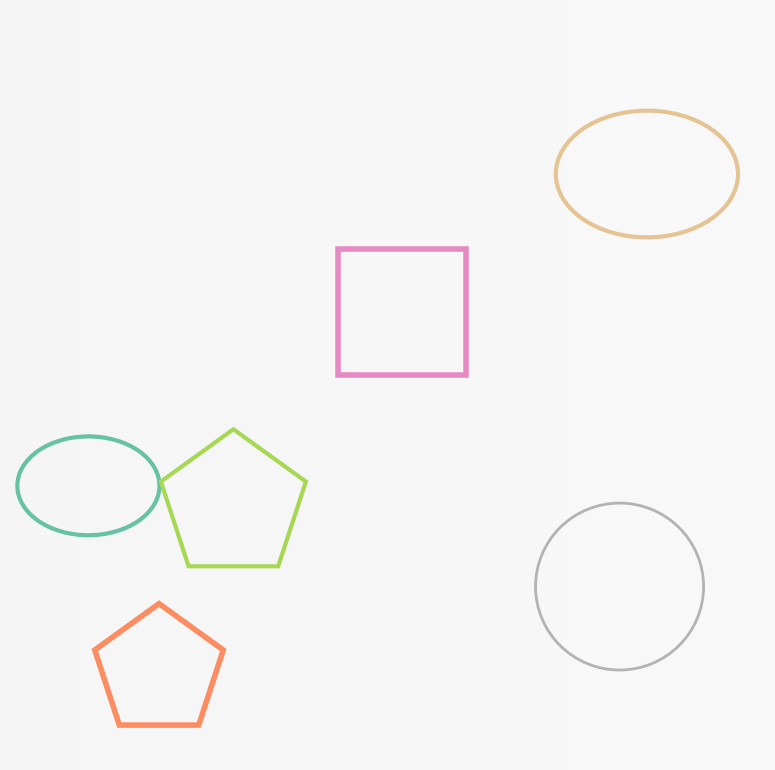[{"shape": "oval", "thickness": 1.5, "radius": 0.46, "center": [0.114, 0.369]}, {"shape": "pentagon", "thickness": 2, "radius": 0.44, "center": [0.205, 0.129]}, {"shape": "square", "thickness": 2, "radius": 0.41, "center": [0.519, 0.595]}, {"shape": "pentagon", "thickness": 1.5, "radius": 0.49, "center": [0.301, 0.344]}, {"shape": "oval", "thickness": 1.5, "radius": 0.59, "center": [0.835, 0.774]}, {"shape": "circle", "thickness": 1, "radius": 0.54, "center": [0.799, 0.238]}]